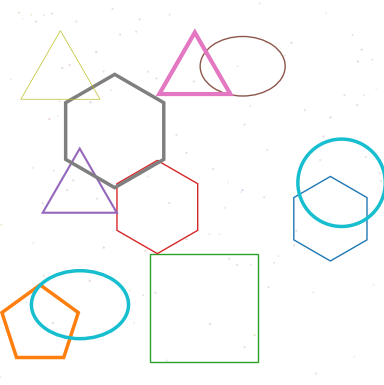[{"shape": "hexagon", "thickness": 1, "radius": 0.55, "center": [0.858, 0.432]}, {"shape": "pentagon", "thickness": 2.5, "radius": 0.52, "center": [0.104, 0.156]}, {"shape": "square", "thickness": 1, "radius": 0.7, "center": [0.53, 0.201]}, {"shape": "hexagon", "thickness": 1, "radius": 0.61, "center": [0.409, 0.462]}, {"shape": "triangle", "thickness": 1.5, "radius": 0.56, "center": [0.207, 0.503]}, {"shape": "oval", "thickness": 1, "radius": 0.55, "center": [0.63, 0.828]}, {"shape": "triangle", "thickness": 3, "radius": 0.53, "center": [0.506, 0.809]}, {"shape": "hexagon", "thickness": 2.5, "radius": 0.74, "center": [0.298, 0.66]}, {"shape": "triangle", "thickness": 0.5, "radius": 0.59, "center": [0.157, 0.802]}, {"shape": "circle", "thickness": 2.5, "radius": 0.57, "center": [0.887, 0.525]}, {"shape": "oval", "thickness": 2.5, "radius": 0.63, "center": [0.208, 0.209]}]